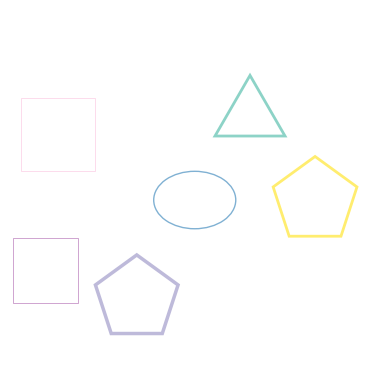[{"shape": "triangle", "thickness": 2, "radius": 0.52, "center": [0.649, 0.699]}, {"shape": "pentagon", "thickness": 2.5, "radius": 0.56, "center": [0.355, 0.225]}, {"shape": "oval", "thickness": 1, "radius": 0.53, "center": [0.506, 0.48]}, {"shape": "square", "thickness": 0.5, "radius": 0.48, "center": [0.151, 0.65]}, {"shape": "square", "thickness": 0.5, "radius": 0.42, "center": [0.117, 0.298]}, {"shape": "pentagon", "thickness": 2, "radius": 0.57, "center": [0.818, 0.479]}]